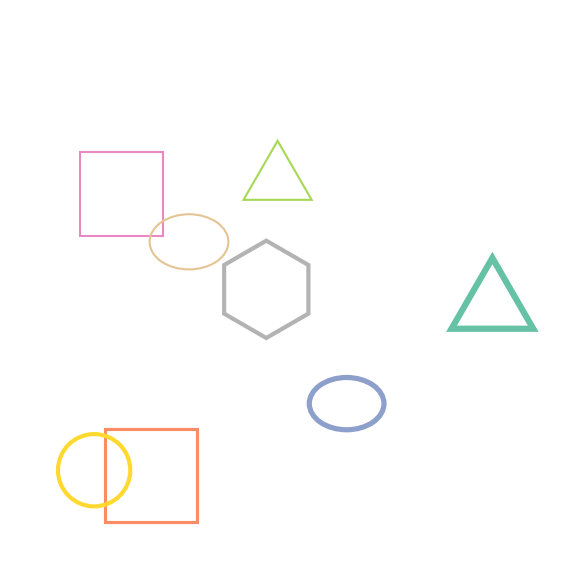[{"shape": "triangle", "thickness": 3, "radius": 0.41, "center": [0.853, 0.471]}, {"shape": "square", "thickness": 1.5, "radius": 0.4, "center": [0.262, 0.176]}, {"shape": "oval", "thickness": 2.5, "radius": 0.32, "center": [0.6, 0.3]}, {"shape": "square", "thickness": 1, "radius": 0.36, "center": [0.21, 0.663]}, {"shape": "triangle", "thickness": 1, "radius": 0.34, "center": [0.481, 0.687]}, {"shape": "circle", "thickness": 2, "radius": 0.31, "center": [0.163, 0.185]}, {"shape": "oval", "thickness": 1, "radius": 0.34, "center": [0.327, 0.58]}, {"shape": "hexagon", "thickness": 2, "radius": 0.42, "center": [0.461, 0.498]}]